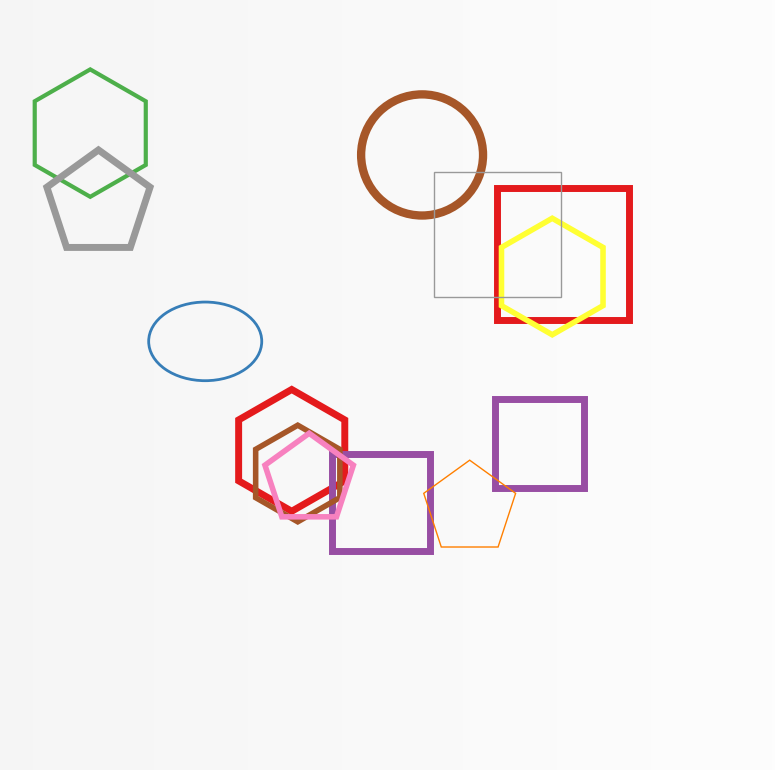[{"shape": "hexagon", "thickness": 2.5, "radius": 0.4, "center": [0.376, 0.415]}, {"shape": "square", "thickness": 2.5, "radius": 0.43, "center": [0.727, 0.67]}, {"shape": "oval", "thickness": 1, "radius": 0.36, "center": [0.265, 0.557]}, {"shape": "hexagon", "thickness": 1.5, "radius": 0.41, "center": [0.116, 0.827]}, {"shape": "square", "thickness": 2.5, "radius": 0.29, "center": [0.696, 0.424]}, {"shape": "square", "thickness": 2.5, "radius": 0.31, "center": [0.491, 0.348]}, {"shape": "pentagon", "thickness": 0.5, "radius": 0.31, "center": [0.606, 0.34]}, {"shape": "hexagon", "thickness": 2, "radius": 0.38, "center": [0.713, 0.641]}, {"shape": "hexagon", "thickness": 2, "radius": 0.31, "center": [0.384, 0.385]}, {"shape": "circle", "thickness": 3, "radius": 0.39, "center": [0.545, 0.799]}, {"shape": "pentagon", "thickness": 2, "radius": 0.3, "center": [0.399, 0.377]}, {"shape": "pentagon", "thickness": 2.5, "radius": 0.35, "center": [0.127, 0.735]}, {"shape": "square", "thickness": 0.5, "radius": 0.41, "center": [0.642, 0.695]}]